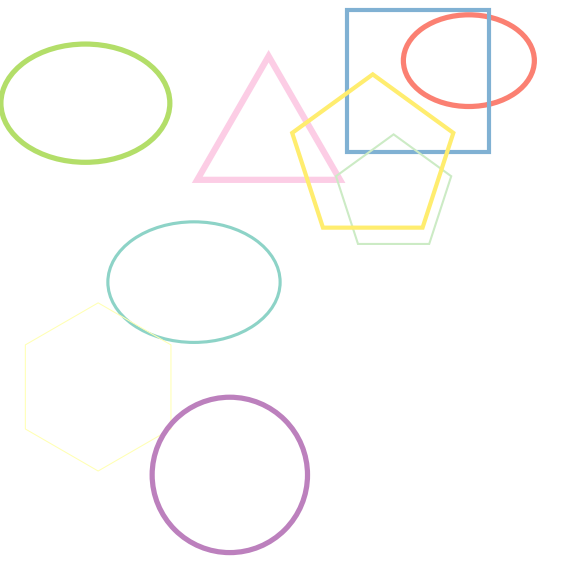[{"shape": "oval", "thickness": 1.5, "radius": 0.75, "center": [0.336, 0.511]}, {"shape": "hexagon", "thickness": 0.5, "radius": 0.73, "center": [0.17, 0.329]}, {"shape": "oval", "thickness": 2.5, "radius": 0.57, "center": [0.812, 0.894]}, {"shape": "square", "thickness": 2, "radius": 0.61, "center": [0.724, 0.858]}, {"shape": "oval", "thickness": 2.5, "radius": 0.73, "center": [0.148, 0.82]}, {"shape": "triangle", "thickness": 3, "radius": 0.71, "center": [0.465, 0.759]}, {"shape": "circle", "thickness": 2.5, "radius": 0.67, "center": [0.398, 0.177]}, {"shape": "pentagon", "thickness": 1, "radius": 0.52, "center": [0.682, 0.662]}, {"shape": "pentagon", "thickness": 2, "radius": 0.73, "center": [0.645, 0.724]}]